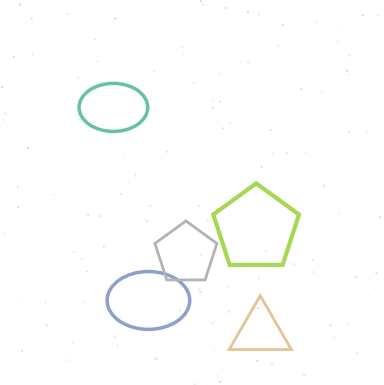[{"shape": "oval", "thickness": 2.5, "radius": 0.45, "center": [0.295, 0.721]}, {"shape": "oval", "thickness": 2.5, "radius": 0.54, "center": [0.386, 0.22]}, {"shape": "pentagon", "thickness": 3, "radius": 0.59, "center": [0.665, 0.407]}, {"shape": "triangle", "thickness": 2, "radius": 0.47, "center": [0.676, 0.139]}, {"shape": "pentagon", "thickness": 2, "radius": 0.42, "center": [0.483, 0.341]}]